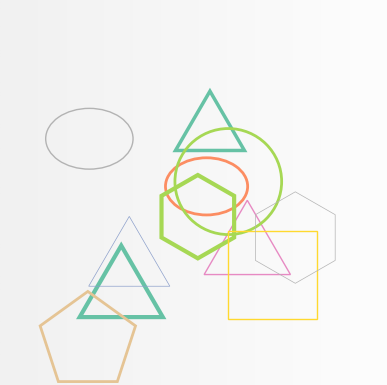[{"shape": "triangle", "thickness": 2.5, "radius": 0.51, "center": [0.542, 0.66]}, {"shape": "triangle", "thickness": 3, "radius": 0.62, "center": [0.313, 0.238]}, {"shape": "oval", "thickness": 2, "radius": 0.53, "center": [0.533, 0.516]}, {"shape": "triangle", "thickness": 0.5, "radius": 0.6, "center": [0.334, 0.317]}, {"shape": "triangle", "thickness": 1, "radius": 0.64, "center": [0.638, 0.351]}, {"shape": "hexagon", "thickness": 3, "radius": 0.54, "center": [0.511, 0.437]}, {"shape": "circle", "thickness": 2, "radius": 0.69, "center": [0.589, 0.528]}, {"shape": "square", "thickness": 1, "radius": 0.57, "center": [0.703, 0.286]}, {"shape": "pentagon", "thickness": 2, "radius": 0.65, "center": [0.227, 0.114]}, {"shape": "hexagon", "thickness": 0.5, "radius": 0.59, "center": [0.762, 0.383]}, {"shape": "oval", "thickness": 1, "radius": 0.56, "center": [0.231, 0.64]}]